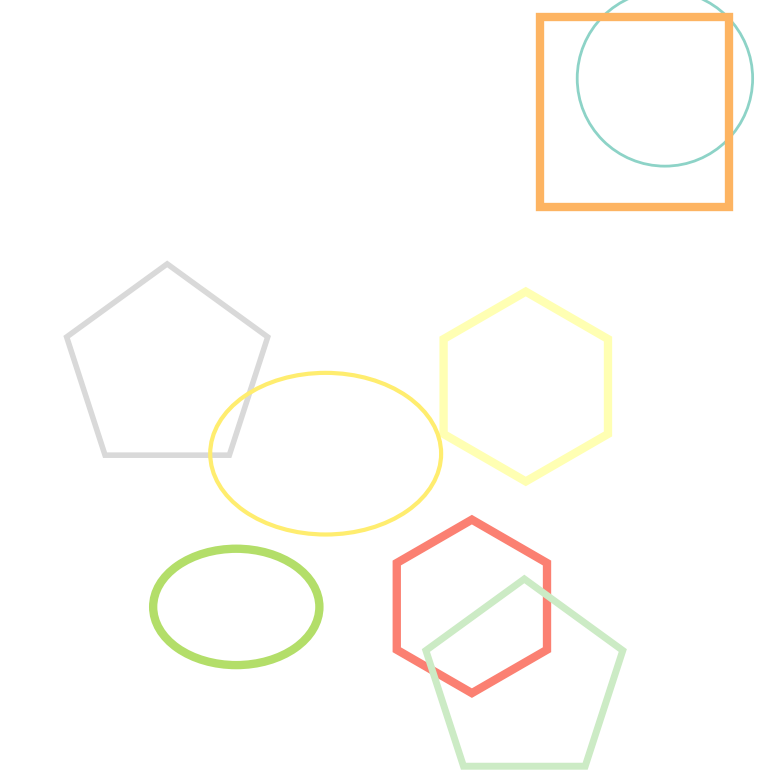[{"shape": "circle", "thickness": 1, "radius": 0.57, "center": [0.864, 0.898]}, {"shape": "hexagon", "thickness": 3, "radius": 0.62, "center": [0.683, 0.498]}, {"shape": "hexagon", "thickness": 3, "radius": 0.56, "center": [0.613, 0.212]}, {"shape": "square", "thickness": 3, "radius": 0.61, "center": [0.824, 0.854]}, {"shape": "oval", "thickness": 3, "radius": 0.54, "center": [0.307, 0.212]}, {"shape": "pentagon", "thickness": 2, "radius": 0.69, "center": [0.217, 0.52]}, {"shape": "pentagon", "thickness": 2.5, "radius": 0.67, "center": [0.681, 0.114]}, {"shape": "oval", "thickness": 1.5, "radius": 0.75, "center": [0.423, 0.411]}]